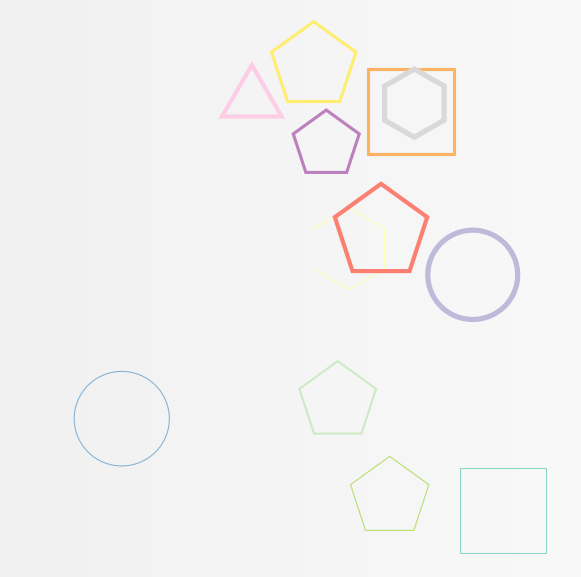[{"shape": "square", "thickness": 0.5, "radius": 0.37, "center": [0.865, 0.115]}, {"shape": "hexagon", "thickness": 0.5, "radius": 0.35, "center": [0.601, 0.568]}, {"shape": "circle", "thickness": 2.5, "radius": 0.39, "center": [0.813, 0.523]}, {"shape": "pentagon", "thickness": 2, "radius": 0.42, "center": [0.656, 0.597]}, {"shape": "circle", "thickness": 0.5, "radius": 0.41, "center": [0.209, 0.274]}, {"shape": "square", "thickness": 1.5, "radius": 0.37, "center": [0.707, 0.806]}, {"shape": "pentagon", "thickness": 0.5, "radius": 0.35, "center": [0.67, 0.138]}, {"shape": "triangle", "thickness": 2, "radius": 0.3, "center": [0.433, 0.827]}, {"shape": "hexagon", "thickness": 2.5, "radius": 0.3, "center": [0.713, 0.821]}, {"shape": "pentagon", "thickness": 1.5, "radius": 0.3, "center": [0.561, 0.749]}, {"shape": "pentagon", "thickness": 1, "radius": 0.35, "center": [0.581, 0.304]}, {"shape": "pentagon", "thickness": 1.5, "radius": 0.38, "center": [0.54, 0.885]}]